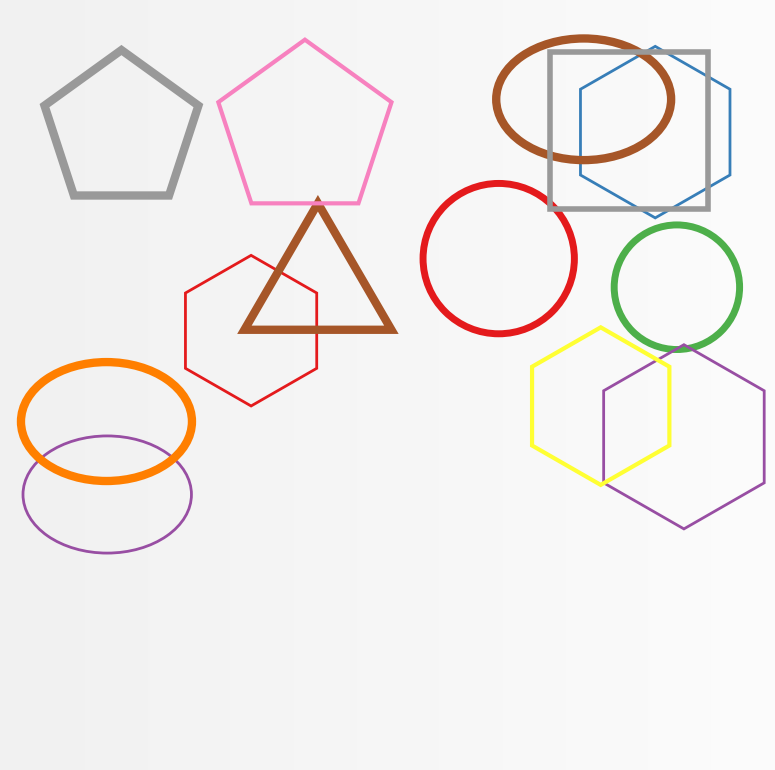[{"shape": "circle", "thickness": 2.5, "radius": 0.49, "center": [0.644, 0.664]}, {"shape": "hexagon", "thickness": 1, "radius": 0.49, "center": [0.324, 0.571]}, {"shape": "hexagon", "thickness": 1, "radius": 0.56, "center": [0.845, 0.828]}, {"shape": "circle", "thickness": 2.5, "radius": 0.4, "center": [0.873, 0.627]}, {"shape": "hexagon", "thickness": 1, "radius": 0.6, "center": [0.882, 0.433]}, {"shape": "oval", "thickness": 1, "radius": 0.54, "center": [0.138, 0.358]}, {"shape": "oval", "thickness": 3, "radius": 0.55, "center": [0.137, 0.453]}, {"shape": "hexagon", "thickness": 1.5, "radius": 0.51, "center": [0.775, 0.473]}, {"shape": "oval", "thickness": 3, "radius": 0.56, "center": [0.753, 0.871]}, {"shape": "triangle", "thickness": 3, "radius": 0.55, "center": [0.41, 0.626]}, {"shape": "pentagon", "thickness": 1.5, "radius": 0.59, "center": [0.393, 0.831]}, {"shape": "pentagon", "thickness": 3, "radius": 0.52, "center": [0.157, 0.831]}, {"shape": "square", "thickness": 2, "radius": 0.51, "center": [0.811, 0.831]}]